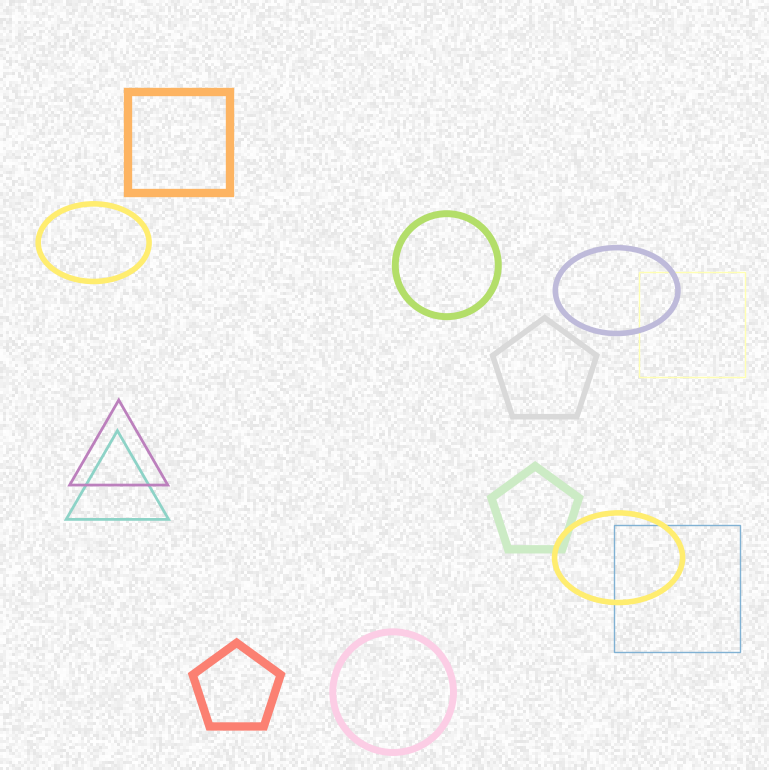[{"shape": "triangle", "thickness": 1, "radius": 0.38, "center": [0.152, 0.364]}, {"shape": "square", "thickness": 0.5, "radius": 0.34, "center": [0.899, 0.578]}, {"shape": "oval", "thickness": 2, "radius": 0.4, "center": [0.801, 0.623]}, {"shape": "pentagon", "thickness": 3, "radius": 0.3, "center": [0.307, 0.105]}, {"shape": "square", "thickness": 0.5, "radius": 0.41, "center": [0.879, 0.236]}, {"shape": "square", "thickness": 3, "radius": 0.33, "center": [0.232, 0.815]}, {"shape": "circle", "thickness": 2.5, "radius": 0.33, "center": [0.58, 0.656]}, {"shape": "circle", "thickness": 2.5, "radius": 0.39, "center": [0.511, 0.101]}, {"shape": "pentagon", "thickness": 2, "radius": 0.36, "center": [0.707, 0.516]}, {"shape": "triangle", "thickness": 1, "radius": 0.37, "center": [0.154, 0.407]}, {"shape": "pentagon", "thickness": 3, "radius": 0.3, "center": [0.695, 0.335]}, {"shape": "oval", "thickness": 2, "radius": 0.36, "center": [0.122, 0.685]}, {"shape": "oval", "thickness": 2, "radius": 0.42, "center": [0.803, 0.276]}]